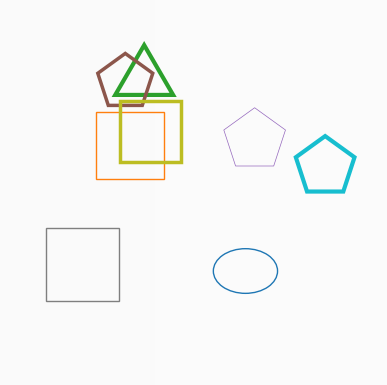[{"shape": "oval", "thickness": 1, "radius": 0.41, "center": [0.633, 0.296]}, {"shape": "square", "thickness": 1, "radius": 0.44, "center": [0.336, 0.622]}, {"shape": "triangle", "thickness": 3, "radius": 0.43, "center": [0.372, 0.797]}, {"shape": "pentagon", "thickness": 0.5, "radius": 0.42, "center": [0.657, 0.637]}, {"shape": "pentagon", "thickness": 2.5, "radius": 0.37, "center": [0.323, 0.787]}, {"shape": "square", "thickness": 1, "radius": 0.47, "center": [0.212, 0.312]}, {"shape": "square", "thickness": 2.5, "radius": 0.39, "center": [0.388, 0.659]}, {"shape": "pentagon", "thickness": 3, "radius": 0.4, "center": [0.839, 0.567]}]